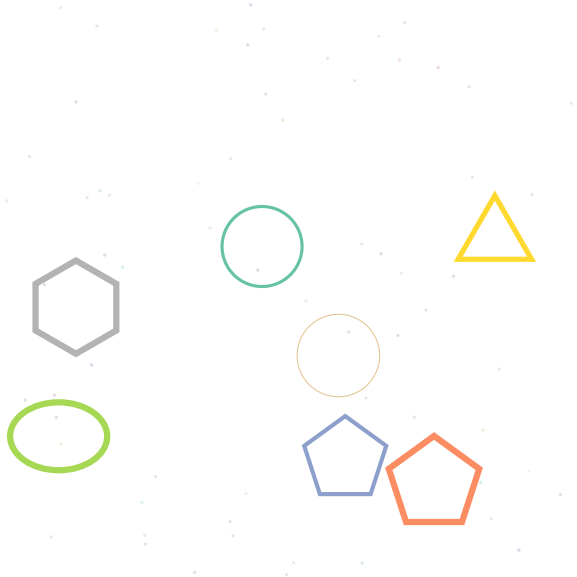[{"shape": "circle", "thickness": 1.5, "radius": 0.35, "center": [0.454, 0.572]}, {"shape": "pentagon", "thickness": 3, "radius": 0.41, "center": [0.752, 0.162]}, {"shape": "pentagon", "thickness": 2, "radius": 0.37, "center": [0.598, 0.204]}, {"shape": "oval", "thickness": 3, "radius": 0.42, "center": [0.102, 0.244]}, {"shape": "triangle", "thickness": 2.5, "radius": 0.37, "center": [0.857, 0.587]}, {"shape": "circle", "thickness": 0.5, "radius": 0.36, "center": [0.586, 0.383]}, {"shape": "hexagon", "thickness": 3, "radius": 0.4, "center": [0.131, 0.467]}]